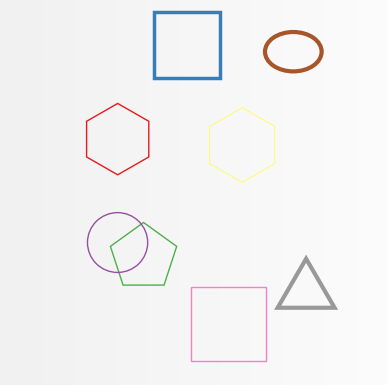[{"shape": "hexagon", "thickness": 1, "radius": 0.46, "center": [0.304, 0.639]}, {"shape": "square", "thickness": 2.5, "radius": 0.43, "center": [0.483, 0.883]}, {"shape": "pentagon", "thickness": 1, "radius": 0.45, "center": [0.37, 0.332]}, {"shape": "circle", "thickness": 1, "radius": 0.39, "center": [0.303, 0.37]}, {"shape": "hexagon", "thickness": 0.5, "radius": 0.48, "center": [0.625, 0.623]}, {"shape": "oval", "thickness": 3, "radius": 0.37, "center": [0.757, 0.866]}, {"shape": "square", "thickness": 1, "radius": 0.48, "center": [0.591, 0.159]}, {"shape": "triangle", "thickness": 3, "radius": 0.42, "center": [0.79, 0.243]}]